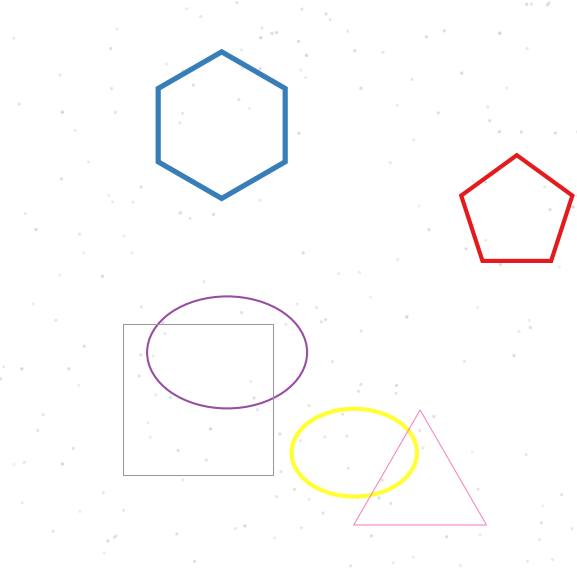[{"shape": "pentagon", "thickness": 2, "radius": 0.51, "center": [0.895, 0.629]}, {"shape": "hexagon", "thickness": 2.5, "radius": 0.63, "center": [0.384, 0.782]}, {"shape": "oval", "thickness": 1, "radius": 0.69, "center": [0.393, 0.389]}, {"shape": "oval", "thickness": 2, "radius": 0.54, "center": [0.613, 0.215]}, {"shape": "triangle", "thickness": 0.5, "radius": 0.66, "center": [0.727, 0.156]}, {"shape": "square", "thickness": 0.5, "radius": 0.65, "center": [0.342, 0.307]}]